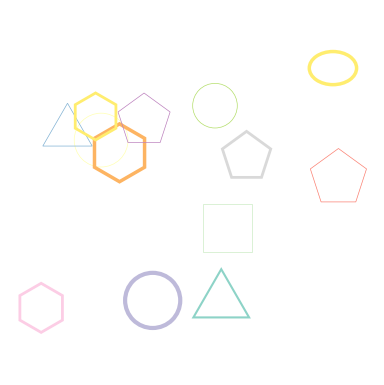[{"shape": "triangle", "thickness": 1.5, "radius": 0.42, "center": [0.575, 0.217]}, {"shape": "circle", "thickness": 0.5, "radius": 0.35, "center": [0.263, 0.636]}, {"shape": "circle", "thickness": 3, "radius": 0.36, "center": [0.397, 0.22]}, {"shape": "pentagon", "thickness": 0.5, "radius": 0.38, "center": [0.879, 0.538]}, {"shape": "triangle", "thickness": 0.5, "radius": 0.37, "center": [0.175, 0.658]}, {"shape": "hexagon", "thickness": 2.5, "radius": 0.38, "center": [0.31, 0.603]}, {"shape": "circle", "thickness": 0.5, "radius": 0.29, "center": [0.558, 0.726]}, {"shape": "hexagon", "thickness": 2, "radius": 0.32, "center": [0.107, 0.2]}, {"shape": "pentagon", "thickness": 2, "radius": 0.33, "center": [0.64, 0.593]}, {"shape": "pentagon", "thickness": 0.5, "radius": 0.36, "center": [0.374, 0.687]}, {"shape": "square", "thickness": 0.5, "radius": 0.31, "center": [0.591, 0.408]}, {"shape": "hexagon", "thickness": 2, "radius": 0.31, "center": [0.248, 0.697]}, {"shape": "oval", "thickness": 2.5, "radius": 0.31, "center": [0.865, 0.823]}]